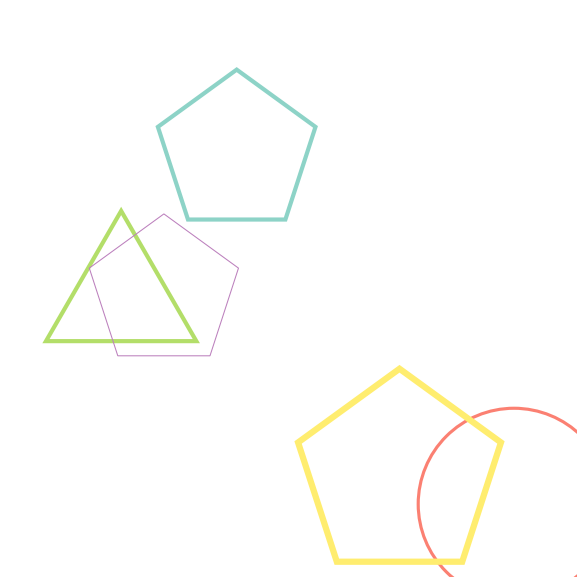[{"shape": "pentagon", "thickness": 2, "radius": 0.72, "center": [0.41, 0.735]}, {"shape": "circle", "thickness": 1.5, "radius": 0.83, "center": [0.89, 0.126]}, {"shape": "triangle", "thickness": 2, "radius": 0.75, "center": [0.21, 0.484]}, {"shape": "pentagon", "thickness": 0.5, "radius": 0.68, "center": [0.284, 0.493]}, {"shape": "pentagon", "thickness": 3, "radius": 0.92, "center": [0.692, 0.176]}]